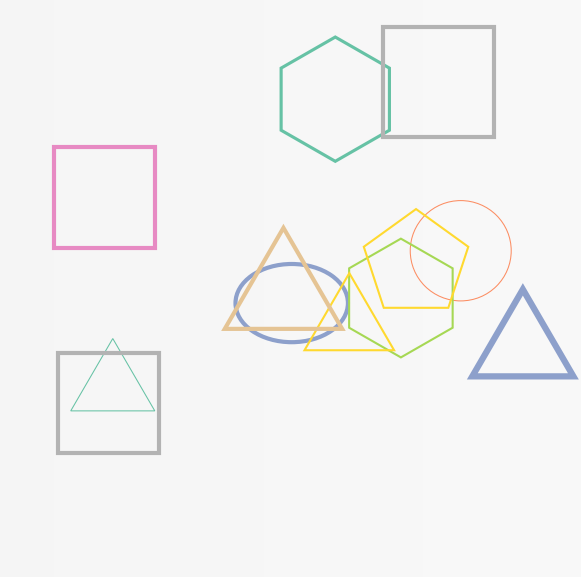[{"shape": "triangle", "thickness": 0.5, "radius": 0.42, "center": [0.194, 0.329]}, {"shape": "hexagon", "thickness": 1.5, "radius": 0.54, "center": [0.577, 0.827]}, {"shape": "circle", "thickness": 0.5, "radius": 0.43, "center": [0.793, 0.565]}, {"shape": "oval", "thickness": 2, "radius": 0.48, "center": [0.502, 0.474]}, {"shape": "triangle", "thickness": 3, "radius": 0.5, "center": [0.9, 0.398]}, {"shape": "square", "thickness": 2, "radius": 0.44, "center": [0.18, 0.657]}, {"shape": "hexagon", "thickness": 1, "radius": 0.51, "center": [0.69, 0.483]}, {"shape": "pentagon", "thickness": 1, "radius": 0.47, "center": [0.716, 0.543]}, {"shape": "triangle", "thickness": 1, "radius": 0.44, "center": [0.601, 0.437]}, {"shape": "triangle", "thickness": 2, "radius": 0.58, "center": [0.488, 0.488]}, {"shape": "square", "thickness": 2, "radius": 0.48, "center": [0.755, 0.858]}, {"shape": "square", "thickness": 2, "radius": 0.43, "center": [0.187, 0.301]}]